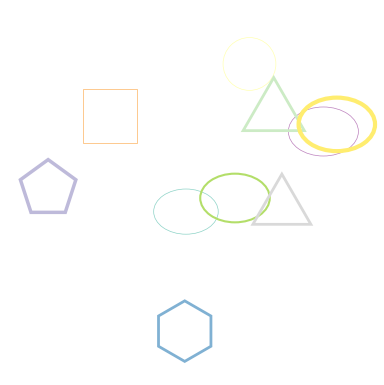[{"shape": "oval", "thickness": 0.5, "radius": 0.42, "center": [0.483, 0.45]}, {"shape": "circle", "thickness": 0.5, "radius": 0.34, "center": [0.648, 0.834]}, {"shape": "pentagon", "thickness": 2.5, "radius": 0.38, "center": [0.125, 0.51]}, {"shape": "hexagon", "thickness": 2, "radius": 0.39, "center": [0.48, 0.14]}, {"shape": "square", "thickness": 0.5, "radius": 0.35, "center": [0.286, 0.7]}, {"shape": "oval", "thickness": 1.5, "radius": 0.45, "center": [0.61, 0.486]}, {"shape": "triangle", "thickness": 2, "radius": 0.43, "center": [0.732, 0.461]}, {"shape": "oval", "thickness": 0.5, "radius": 0.45, "center": [0.84, 0.658]}, {"shape": "triangle", "thickness": 2, "radius": 0.46, "center": [0.711, 0.707]}, {"shape": "oval", "thickness": 3, "radius": 0.5, "center": [0.875, 0.677]}]